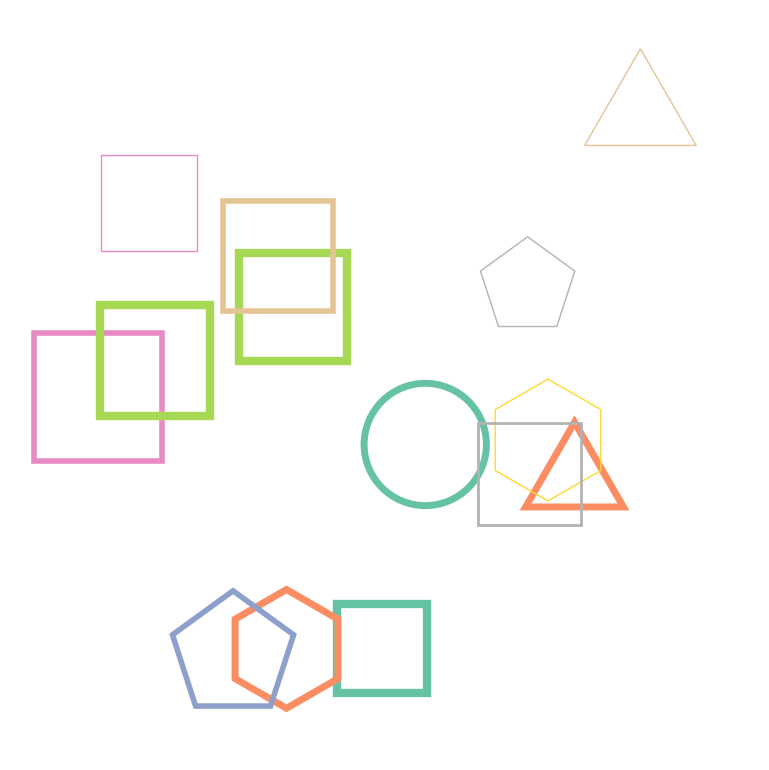[{"shape": "square", "thickness": 3, "radius": 0.29, "center": [0.496, 0.158]}, {"shape": "circle", "thickness": 2.5, "radius": 0.4, "center": [0.552, 0.423]}, {"shape": "triangle", "thickness": 2.5, "radius": 0.37, "center": [0.746, 0.378]}, {"shape": "hexagon", "thickness": 2.5, "radius": 0.39, "center": [0.372, 0.157]}, {"shape": "pentagon", "thickness": 2, "radius": 0.41, "center": [0.303, 0.15]}, {"shape": "square", "thickness": 2, "radius": 0.41, "center": [0.127, 0.485]}, {"shape": "square", "thickness": 0.5, "radius": 0.31, "center": [0.193, 0.736]}, {"shape": "square", "thickness": 3, "radius": 0.35, "center": [0.38, 0.602]}, {"shape": "square", "thickness": 3, "radius": 0.36, "center": [0.201, 0.532]}, {"shape": "hexagon", "thickness": 0.5, "radius": 0.4, "center": [0.712, 0.429]}, {"shape": "square", "thickness": 2, "radius": 0.36, "center": [0.361, 0.667]}, {"shape": "triangle", "thickness": 0.5, "radius": 0.42, "center": [0.832, 0.853]}, {"shape": "square", "thickness": 1, "radius": 0.33, "center": [0.688, 0.384]}, {"shape": "pentagon", "thickness": 0.5, "radius": 0.32, "center": [0.685, 0.628]}]